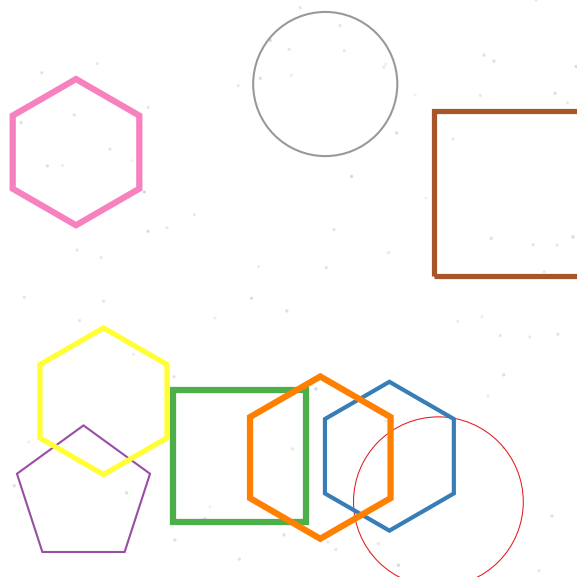[{"shape": "circle", "thickness": 0.5, "radius": 0.73, "center": [0.759, 0.13]}, {"shape": "hexagon", "thickness": 2, "radius": 0.64, "center": [0.674, 0.209]}, {"shape": "square", "thickness": 3, "radius": 0.57, "center": [0.415, 0.21]}, {"shape": "pentagon", "thickness": 1, "radius": 0.61, "center": [0.145, 0.141]}, {"shape": "hexagon", "thickness": 3, "radius": 0.7, "center": [0.555, 0.207]}, {"shape": "hexagon", "thickness": 2.5, "radius": 0.63, "center": [0.179, 0.304]}, {"shape": "square", "thickness": 2.5, "radius": 0.71, "center": [0.893, 0.665]}, {"shape": "hexagon", "thickness": 3, "radius": 0.63, "center": [0.132, 0.736]}, {"shape": "circle", "thickness": 1, "radius": 0.62, "center": [0.563, 0.854]}]